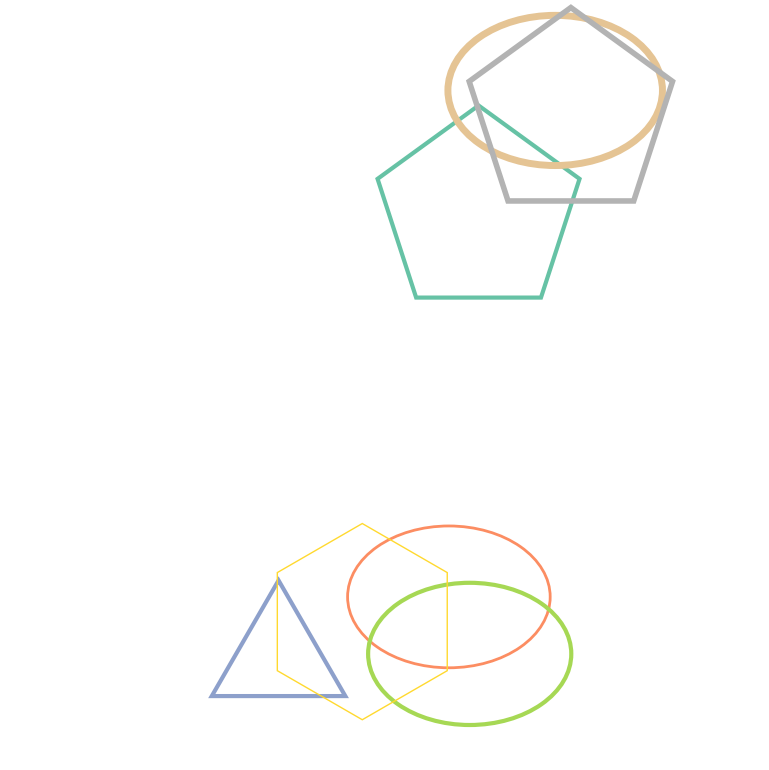[{"shape": "pentagon", "thickness": 1.5, "radius": 0.69, "center": [0.622, 0.725]}, {"shape": "oval", "thickness": 1, "radius": 0.66, "center": [0.583, 0.225]}, {"shape": "triangle", "thickness": 1.5, "radius": 0.5, "center": [0.362, 0.146]}, {"shape": "oval", "thickness": 1.5, "radius": 0.66, "center": [0.61, 0.151]}, {"shape": "hexagon", "thickness": 0.5, "radius": 0.64, "center": [0.47, 0.193]}, {"shape": "oval", "thickness": 2.5, "radius": 0.7, "center": [0.721, 0.883]}, {"shape": "pentagon", "thickness": 2, "radius": 0.69, "center": [0.741, 0.851]}]